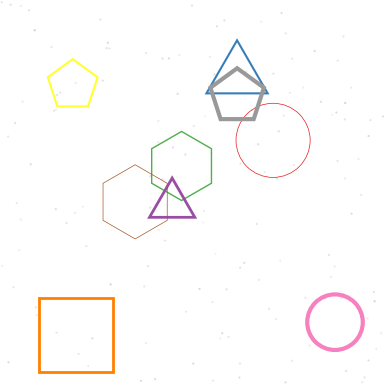[{"shape": "circle", "thickness": 0.5, "radius": 0.48, "center": [0.709, 0.635]}, {"shape": "triangle", "thickness": 1.5, "radius": 0.46, "center": [0.616, 0.803]}, {"shape": "hexagon", "thickness": 1, "radius": 0.45, "center": [0.472, 0.569]}, {"shape": "triangle", "thickness": 2, "radius": 0.34, "center": [0.447, 0.47]}, {"shape": "square", "thickness": 2, "radius": 0.48, "center": [0.197, 0.129]}, {"shape": "pentagon", "thickness": 1.5, "radius": 0.34, "center": [0.189, 0.778]}, {"shape": "hexagon", "thickness": 0.5, "radius": 0.48, "center": [0.351, 0.476]}, {"shape": "circle", "thickness": 3, "radius": 0.36, "center": [0.87, 0.163]}, {"shape": "pentagon", "thickness": 3, "radius": 0.37, "center": [0.616, 0.75]}]